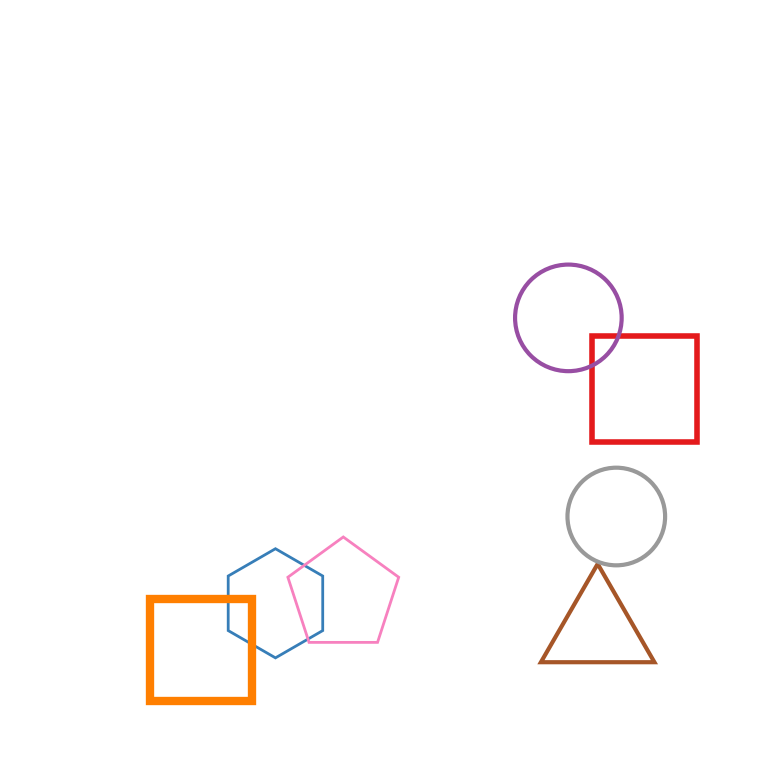[{"shape": "square", "thickness": 2, "radius": 0.34, "center": [0.837, 0.494]}, {"shape": "hexagon", "thickness": 1, "radius": 0.35, "center": [0.358, 0.217]}, {"shape": "circle", "thickness": 1.5, "radius": 0.35, "center": [0.738, 0.587]}, {"shape": "square", "thickness": 3, "radius": 0.33, "center": [0.261, 0.156]}, {"shape": "triangle", "thickness": 1.5, "radius": 0.43, "center": [0.776, 0.183]}, {"shape": "pentagon", "thickness": 1, "radius": 0.38, "center": [0.446, 0.227]}, {"shape": "circle", "thickness": 1.5, "radius": 0.32, "center": [0.8, 0.329]}]